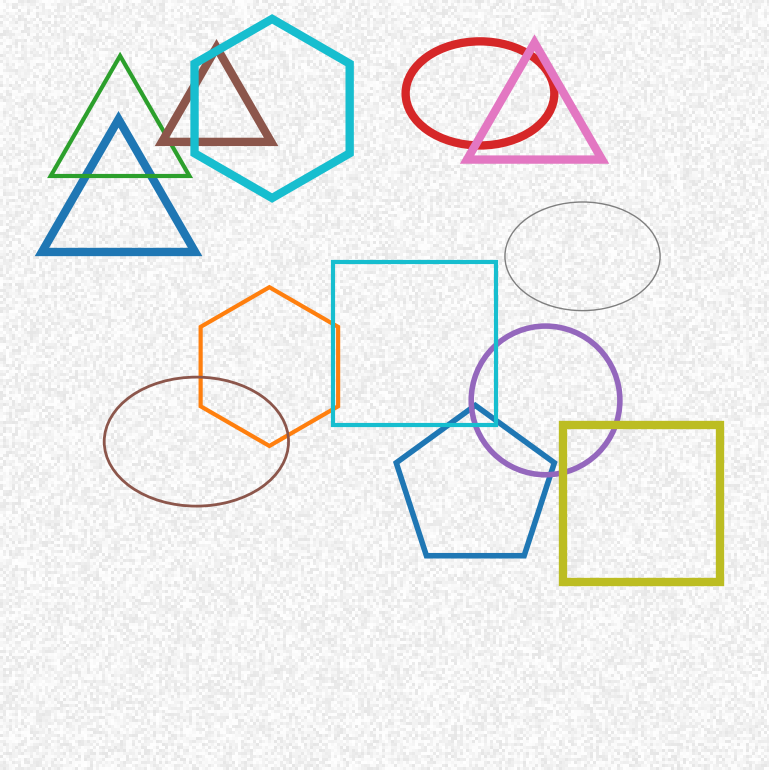[{"shape": "triangle", "thickness": 3, "radius": 0.57, "center": [0.154, 0.73]}, {"shape": "pentagon", "thickness": 2, "radius": 0.54, "center": [0.617, 0.366]}, {"shape": "hexagon", "thickness": 1.5, "radius": 0.52, "center": [0.35, 0.524]}, {"shape": "triangle", "thickness": 1.5, "radius": 0.52, "center": [0.156, 0.823]}, {"shape": "oval", "thickness": 3, "radius": 0.48, "center": [0.623, 0.879]}, {"shape": "circle", "thickness": 2, "radius": 0.48, "center": [0.709, 0.48]}, {"shape": "triangle", "thickness": 3, "radius": 0.41, "center": [0.281, 0.857]}, {"shape": "oval", "thickness": 1, "radius": 0.6, "center": [0.255, 0.426]}, {"shape": "triangle", "thickness": 3, "radius": 0.51, "center": [0.694, 0.843]}, {"shape": "oval", "thickness": 0.5, "radius": 0.5, "center": [0.757, 0.667]}, {"shape": "square", "thickness": 3, "radius": 0.51, "center": [0.833, 0.346]}, {"shape": "square", "thickness": 1.5, "radius": 0.53, "center": [0.538, 0.554]}, {"shape": "hexagon", "thickness": 3, "radius": 0.58, "center": [0.353, 0.859]}]